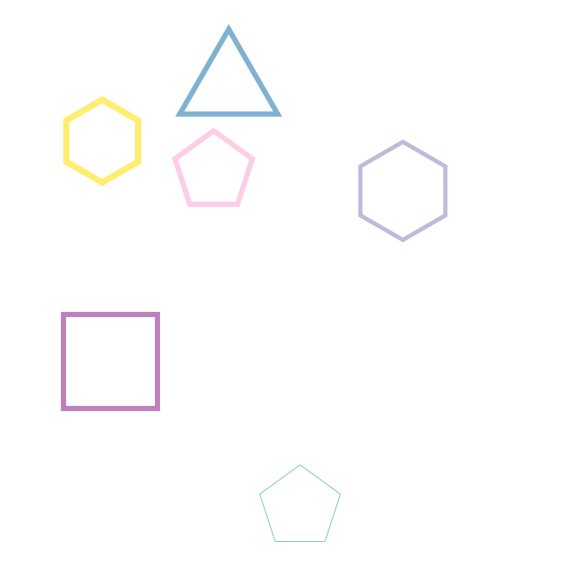[{"shape": "pentagon", "thickness": 0.5, "radius": 0.37, "center": [0.52, 0.121]}, {"shape": "hexagon", "thickness": 2, "radius": 0.42, "center": [0.698, 0.669]}, {"shape": "triangle", "thickness": 2.5, "radius": 0.49, "center": [0.396, 0.851]}, {"shape": "pentagon", "thickness": 2.5, "radius": 0.35, "center": [0.37, 0.702]}, {"shape": "square", "thickness": 2.5, "radius": 0.41, "center": [0.191, 0.374]}, {"shape": "hexagon", "thickness": 3, "radius": 0.36, "center": [0.177, 0.755]}]